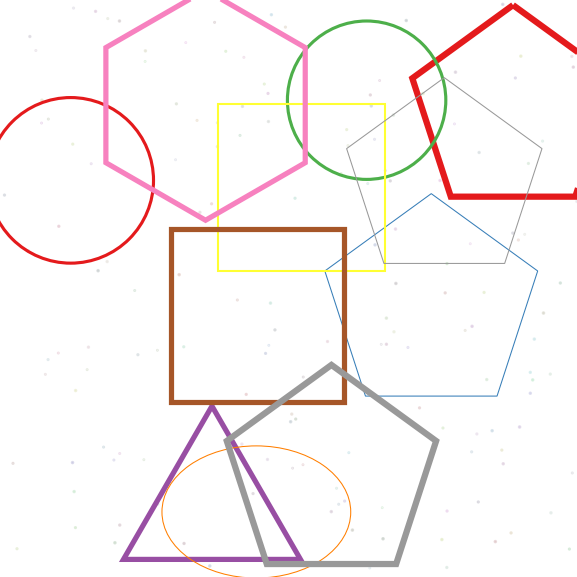[{"shape": "circle", "thickness": 1.5, "radius": 0.72, "center": [0.122, 0.687]}, {"shape": "pentagon", "thickness": 3, "radius": 0.92, "center": [0.888, 0.807]}, {"shape": "pentagon", "thickness": 0.5, "radius": 0.97, "center": [0.747, 0.47]}, {"shape": "circle", "thickness": 1.5, "radius": 0.69, "center": [0.635, 0.826]}, {"shape": "triangle", "thickness": 2.5, "radius": 0.88, "center": [0.367, 0.119]}, {"shape": "oval", "thickness": 0.5, "radius": 0.82, "center": [0.444, 0.113]}, {"shape": "square", "thickness": 1, "radius": 0.72, "center": [0.522, 0.674]}, {"shape": "square", "thickness": 2.5, "radius": 0.75, "center": [0.445, 0.453]}, {"shape": "hexagon", "thickness": 2.5, "radius": 1.0, "center": [0.356, 0.817]}, {"shape": "pentagon", "thickness": 3, "radius": 0.95, "center": [0.574, 0.177]}, {"shape": "pentagon", "thickness": 0.5, "radius": 0.89, "center": [0.769, 0.687]}]